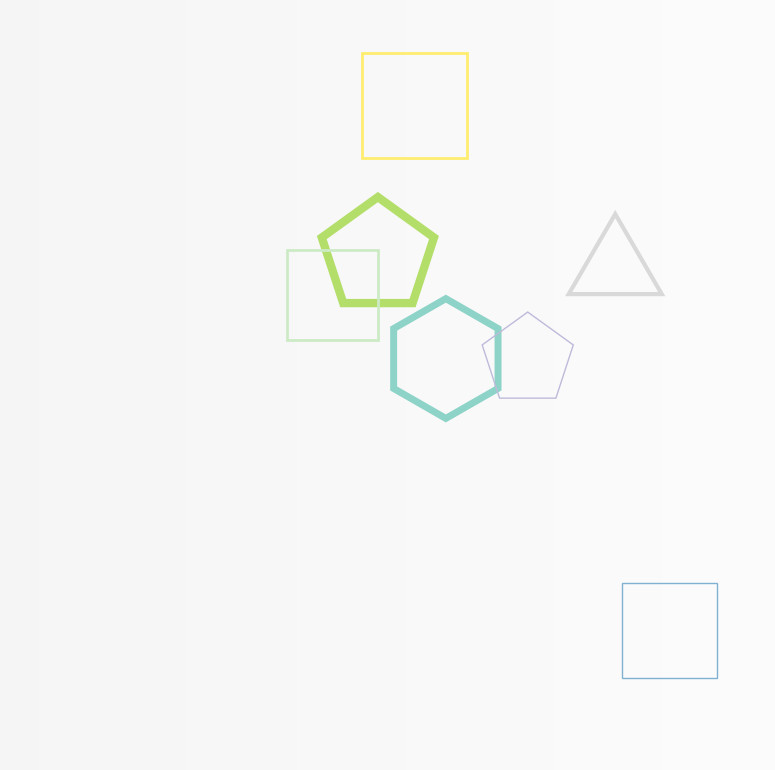[{"shape": "hexagon", "thickness": 2.5, "radius": 0.39, "center": [0.575, 0.534]}, {"shape": "pentagon", "thickness": 0.5, "radius": 0.31, "center": [0.681, 0.533]}, {"shape": "square", "thickness": 0.5, "radius": 0.31, "center": [0.864, 0.181]}, {"shape": "pentagon", "thickness": 3, "radius": 0.38, "center": [0.488, 0.668]}, {"shape": "triangle", "thickness": 1.5, "radius": 0.35, "center": [0.794, 0.653]}, {"shape": "square", "thickness": 1, "radius": 0.29, "center": [0.429, 0.617]}, {"shape": "square", "thickness": 1, "radius": 0.34, "center": [0.535, 0.863]}]